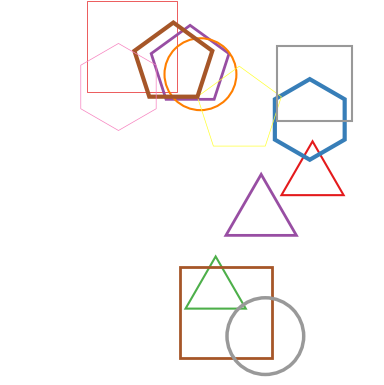[{"shape": "square", "thickness": 0.5, "radius": 0.59, "center": [0.344, 0.88]}, {"shape": "triangle", "thickness": 1.5, "radius": 0.47, "center": [0.812, 0.54]}, {"shape": "hexagon", "thickness": 3, "radius": 0.52, "center": [0.805, 0.69]}, {"shape": "triangle", "thickness": 1.5, "radius": 0.45, "center": [0.56, 0.244]}, {"shape": "pentagon", "thickness": 2, "radius": 0.53, "center": [0.494, 0.828]}, {"shape": "triangle", "thickness": 2, "radius": 0.53, "center": [0.678, 0.441]}, {"shape": "circle", "thickness": 1.5, "radius": 0.47, "center": [0.521, 0.807]}, {"shape": "pentagon", "thickness": 0.5, "radius": 0.57, "center": [0.622, 0.713]}, {"shape": "square", "thickness": 2, "radius": 0.59, "center": [0.587, 0.189]}, {"shape": "pentagon", "thickness": 3, "radius": 0.53, "center": [0.45, 0.835]}, {"shape": "hexagon", "thickness": 0.5, "radius": 0.57, "center": [0.308, 0.774]}, {"shape": "circle", "thickness": 2.5, "radius": 0.5, "center": [0.689, 0.127]}, {"shape": "square", "thickness": 1.5, "radius": 0.49, "center": [0.817, 0.784]}]